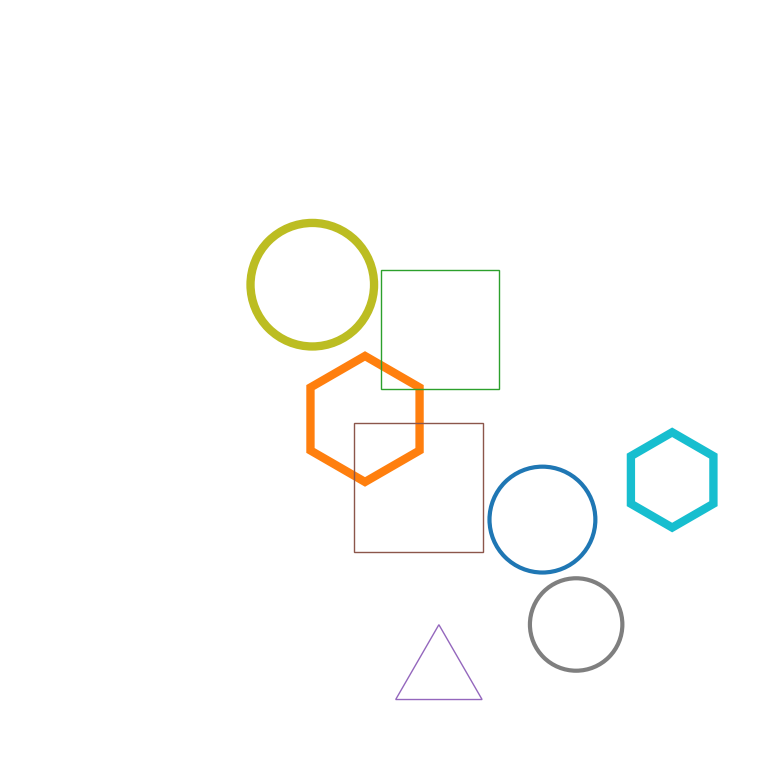[{"shape": "circle", "thickness": 1.5, "radius": 0.34, "center": [0.704, 0.325]}, {"shape": "hexagon", "thickness": 3, "radius": 0.41, "center": [0.474, 0.456]}, {"shape": "square", "thickness": 0.5, "radius": 0.39, "center": [0.571, 0.572]}, {"shape": "triangle", "thickness": 0.5, "radius": 0.32, "center": [0.57, 0.124]}, {"shape": "square", "thickness": 0.5, "radius": 0.42, "center": [0.544, 0.366]}, {"shape": "circle", "thickness": 1.5, "radius": 0.3, "center": [0.748, 0.189]}, {"shape": "circle", "thickness": 3, "radius": 0.4, "center": [0.406, 0.63]}, {"shape": "hexagon", "thickness": 3, "radius": 0.31, "center": [0.873, 0.377]}]